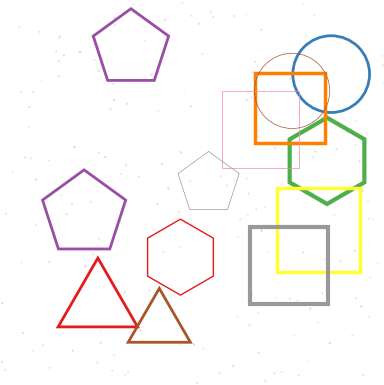[{"shape": "triangle", "thickness": 2, "radius": 0.6, "center": [0.254, 0.211]}, {"shape": "hexagon", "thickness": 1, "radius": 0.49, "center": [0.469, 0.332]}, {"shape": "circle", "thickness": 2, "radius": 0.5, "center": [0.86, 0.807]}, {"shape": "hexagon", "thickness": 3, "radius": 0.56, "center": [0.849, 0.582]}, {"shape": "pentagon", "thickness": 2, "radius": 0.57, "center": [0.218, 0.445]}, {"shape": "pentagon", "thickness": 2, "radius": 0.51, "center": [0.34, 0.874]}, {"shape": "square", "thickness": 2.5, "radius": 0.46, "center": [0.754, 0.719]}, {"shape": "square", "thickness": 2.5, "radius": 0.54, "center": [0.827, 0.403]}, {"shape": "circle", "thickness": 0.5, "radius": 0.49, "center": [0.759, 0.764]}, {"shape": "triangle", "thickness": 2, "radius": 0.47, "center": [0.414, 0.158]}, {"shape": "square", "thickness": 0.5, "radius": 0.5, "center": [0.676, 0.663]}, {"shape": "square", "thickness": 3, "radius": 0.5, "center": [0.751, 0.31]}, {"shape": "pentagon", "thickness": 0.5, "radius": 0.42, "center": [0.542, 0.523]}]